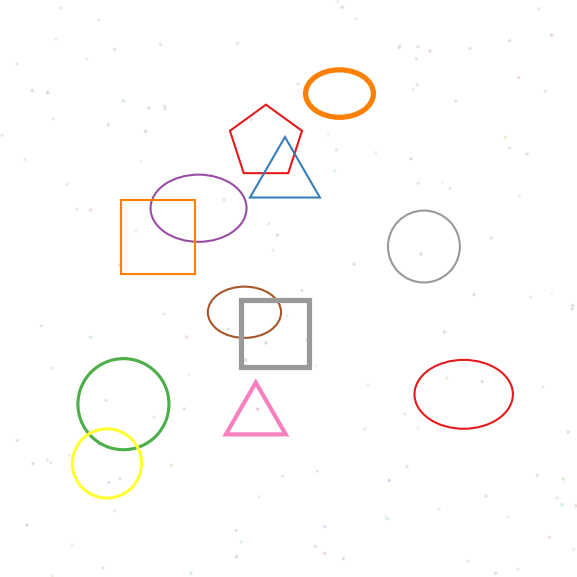[{"shape": "pentagon", "thickness": 1, "radius": 0.33, "center": [0.461, 0.752]}, {"shape": "oval", "thickness": 1, "radius": 0.43, "center": [0.803, 0.316]}, {"shape": "triangle", "thickness": 1, "radius": 0.35, "center": [0.493, 0.692]}, {"shape": "circle", "thickness": 1.5, "radius": 0.39, "center": [0.214, 0.299]}, {"shape": "oval", "thickness": 1, "radius": 0.42, "center": [0.344, 0.639]}, {"shape": "oval", "thickness": 2.5, "radius": 0.29, "center": [0.588, 0.837]}, {"shape": "square", "thickness": 1, "radius": 0.32, "center": [0.273, 0.588]}, {"shape": "circle", "thickness": 1.5, "radius": 0.3, "center": [0.185, 0.197]}, {"shape": "oval", "thickness": 1, "radius": 0.32, "center": [0.423, 0.458]}, {"shape": "triangle", "thickness": 2, "radius": 0.3, "center": [0.443, 0.277]}, {"shape": "circle", "thickness": 1, "radius": 0.31, "center": [0.734, 0.572]}, {"shape": "square", "thickness": 2.5, "radius": 0.29, "center": [0.476, 0.422]}]